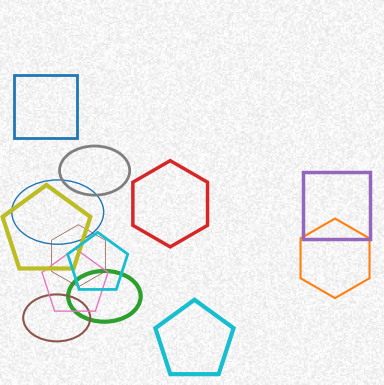[{"shape": "oval", "thickness": 1, "radius": 0.6, "center": [0.15, 0.449]}, {"shape": "square", "thickness": 2, "radius": 0.41, "center": [0.117, 0.723]}, {"shape": "hexagon", "thickness": 1.5, "radius": 0.52, "center": [0.87, 0.329]}, {"shape": "oval", "thickness": 3, "radius": 0.47, "center": [0.271, 0.23]}, {"shape": "hexagon", "thickness": 2.5, "radius": 0.56, "center": [0.442, 0.471]}, {"shape": "square", "thickness": 2.5, "radius": 0.43, "center": [0.873, 0.466]}, {"shape": "hexagon", "thickness": 0.5, "radius": 0.4, "center": [0.204, 0.336]}, {"shape": "oval", "thickness": 1.5, "radius": 0.44, "center": [0.147, 0.174]}, {"shape": "pentagon", "thickness": 1, "radius": 0.45, "center": [0.195, 0.265]}, {"shape": "oval", "thickness": 2, "radius": 0.46, "center": [0.246, 0.557]}, {"shape": "pentagon", "thickness": 3, "radius": 0.6, "center": [0.121, 0.4]}, {"shape": "pentagon", "thickness": 2, "radius": 0.41, "center": [0.254, 0.315]}, {"shape": "pentagon", "thickness": 3, "radius": 0.53, "center": [0.505, 0.115]}]